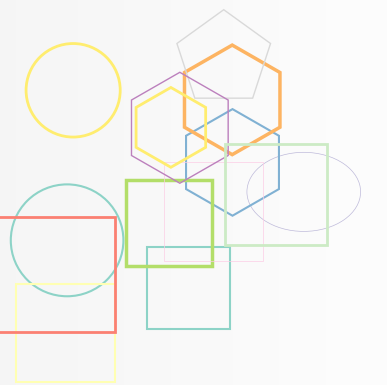[{"shape": "circle", "thickness": 1.5, "radius": 0.73, "center": [0.173, 0.376]}, {"shape": "square", "thickness": 1.5, "radius": 0.53, "center": [0.486, 0.252]}, {"shape": "square", "thickness": 1.5, "radius": 0.64, "center": [0.168, 0.134]}, {"shape": "oval", "thickness": 0.5, "radius": 0.73, "center": [0.784, 0.502]}, {"shape": "square", "thickness": 2, "radius": 0.75, "center": [0.146, 0.287]}, {"shape": "hexagon", "thickness": 1.5, "radius": 0.69, "center": [0.6, 0.578]}, {"shape": "hexagon", "thickness": 2.5, "radius": 0.71, "center": [0.599, 0.741]}, {"shape": "square", "thickness": 2.5, "radius": 0.56, "center": [0.437, 0.42]}, {"shape": "square", "thickness": 0.5, "radius": 0.64, "center": [0.552, 0.45]}, {"shape": "pentagon", "thickness": 1, "radius": 0.64, "center": [0.577, 0.848]}, {"shape": "hexagon", "thickness": 1, "radius": 0.72, "center": [0.464, 0.668]}, {"shape": "square", "thickness": 2, "radius": 0.65, "center": [0.712, 0.495]}, {"shape": "hexagon", "thickness": 2, "radius": 0.52, "center": [0.441, 0.669]}, {"shape": "circle", "thickness": 2, "radius": 0.61, "center": [0.189, 0.765]}]